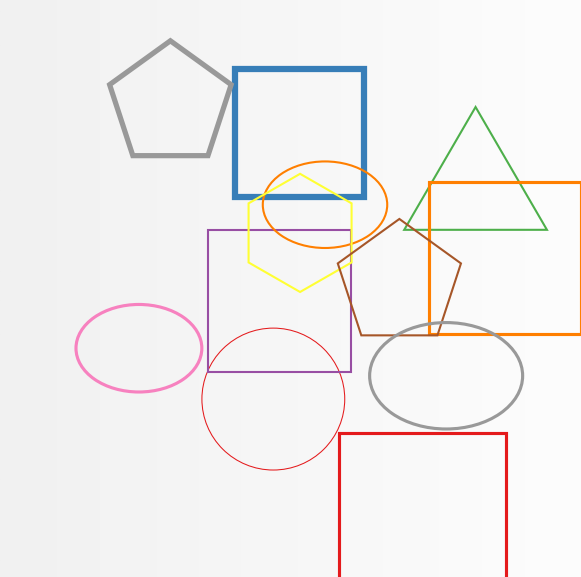[{"shape": "square", "thickness": 1.5, "radius": 0.72, "center": [0.727, 0.106]}, {"shape": "circle", "thickness": 0.5, "radius": 0.61, "center": [0.47, 0.308]}, {"shape": "square", "thickness": 3, "radius": 0.55, "center": [0.515, 0.769]}, {"shape": "triangle", "thickness": 1, "radius": 0.71, "center": [0.818, 0.672]}, {"shape": "square", "thickness": 1, "radius": 0.62, "center": [0.481, 0.477]}, {"shape": "square", "thickness": 1.5, "radius": 0.66, "center": [0.869, 0.552]}, {"shape": "oval", "thickness": 1, "radius": 0.54, "center": [0.559, 0.645]}, {"shape": "hexagon", "thickness": 1, "radius": 0.51, "center": [0.516, 0.596]}, {"shape": "pentagon", "thickness": 1, "radius": 0.56, "center": [0.687, 0.509]}, {"shape": "oval", "thickness": 1.5, "radius": 0.54, "center": [0.239, 0.396]}, {"shape": "pentagon", "thickness": 2.5, "radius": 0.55, "center": [0.293, 0.819]}, {"shape": "oval", "thickness": 1.5, "radius": 0.66, "center": [0.768, 0.348]}]